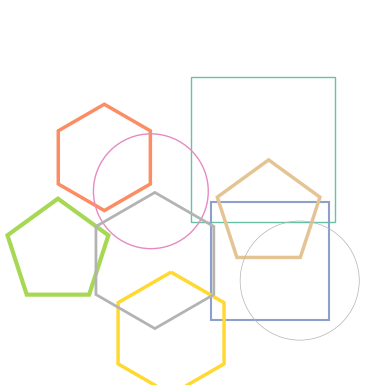[{"shape": "square", "thickness": 1, "radius": 0.94, "center": [0.683, 0.612]}, {"shape": "hexagon", "thickness": 2.5, "radius": 0.69, "center": [0.271, 0.591]}, {"shape": "square", "thickness": 1.5, "radius": 0.76, "center": [0.702, 0.322]}, {"shape": "circle", "thickness": 1, "radius": 0.75, "center": [0.392, 0.503]}, {"shape": "pentagon", "thickness": 3, "radius": 0.69, "center": [0.15, 0.346]}, {"shape": "hexagon", "thickness": 2.5, "radius": 0.79, "center": [0.444, 0.134]}, {"shape": "pentagon", "thickness": 2.5, "radius": 0.7, "center": [0.698, 0.445]}, {"shape": "circle", "thickness": 0.5, "radius": 0.77, "center": [0.778, 0.271]}, {"shape": "hexagon", "thickness": 2, "radius": 0.88, "center": [0.402, 0.323]}]